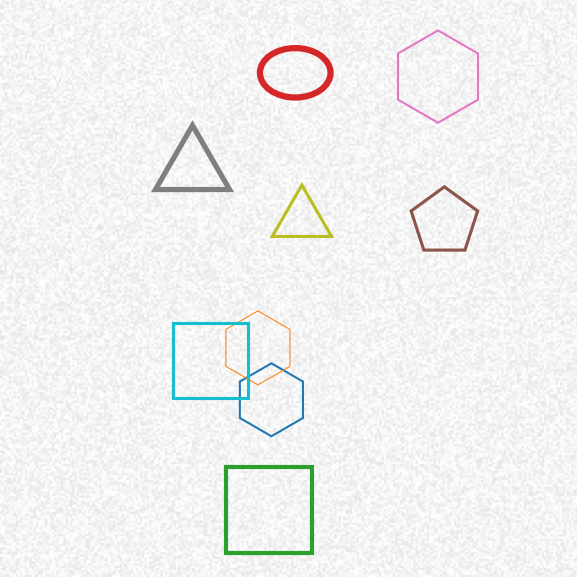[{"shape": "hexagon", "thickness": 1, "radius": 0.32, "center": [0.47, 0.307]}, {"shape": "hexagon", "thickness": 0.5, "radius": 0.32, "center": [0.447, 0.397]}, {"shape": "square", "thickness": 2, "radius": 0.37, "center": [0.466, 0.116]}, {"shape": "oval", "thickness": 3, "radius": 0.31, "center": [0.511, 0.873]}, {"shape": "pentagon", "thickness": 1.5, "radius": 0.3, "center": [0.769, 0.615]}, {"shape": "hexagon", "thickness": 1, "radius": 0.4, "center": [0.758, 0.867]}, {"shape": "triangle", "thickness": 2.5, "radius": 0.37, "center": [0.333, 0.708]}, {"shape": "triangle", "thickness": 1.5, "radius": 0.3, "center": [0.523, 0.619]}, {"shape": "square", "thickness": 1.5, "radius": 0.32, "center": [0.365, 0.374]}]